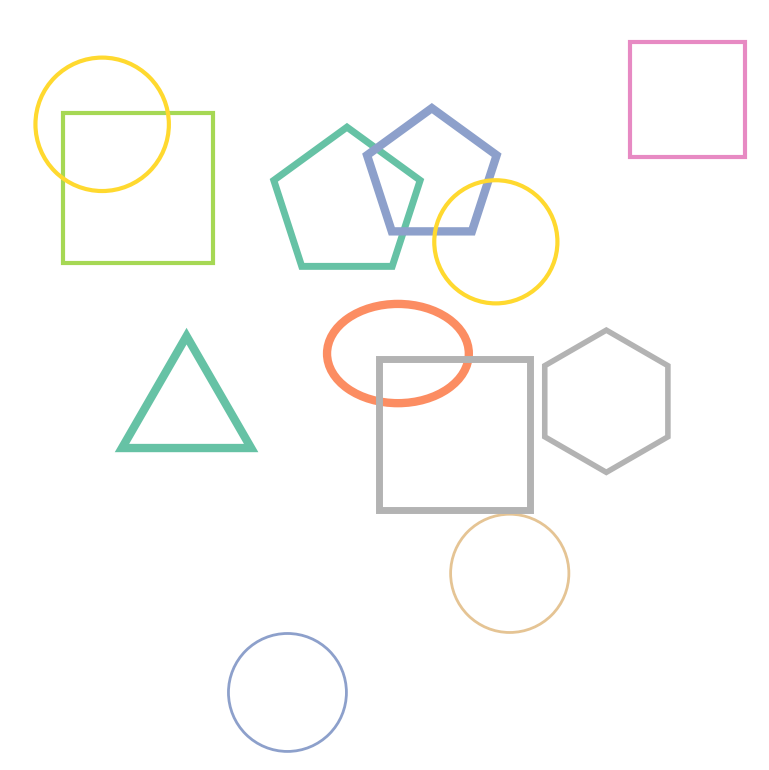[{"shape": "triangle", "thickness": 3, "radius": 0.48, "center": [0.242, 0.467]}, {"shape": "pentagon", "thickness": 2.5, "radius": 0.5, "center": [0.451, 0.735]}, {"shape": "oval", "thickness": 3, "radius": 0.46, "center": [0.517, 0.541]}, {"shape": "circle", "thickness": 1, "radius": 0.38, "center": [0.373, 0.101]}, {"shape": "pentagon", "thickness": 3, "radius": 0.44, "center": [0.561, 0.771]}, {"shape": "square", "thickness": 1.5, "radius": 0.37, "center": [0.893, 0.871]}, {"shape": "square", "thickness": 1.5, "radius": 0.49, "center": [0.179, 0.755]}, {"shape": "circle", "thickness": 1.5, "radius": 0.43, "center": [0.133, 0.839]}, {"shape": "circle", "thickness": 1.5, "radius": 0.4, "center": [0.644, 0.686]}, {"shape": "circle", "thickness": 1, "radius": 0.38, "center": [0.662, 0.255]}, {"shape": "square", "thickness": 2.5, "radius": 0.49, "center": [0.59, 0.435]}, {"shape": "hexagon", "thickness": 2, "radius": 0.46, "center": [0.787, 0.479]}]